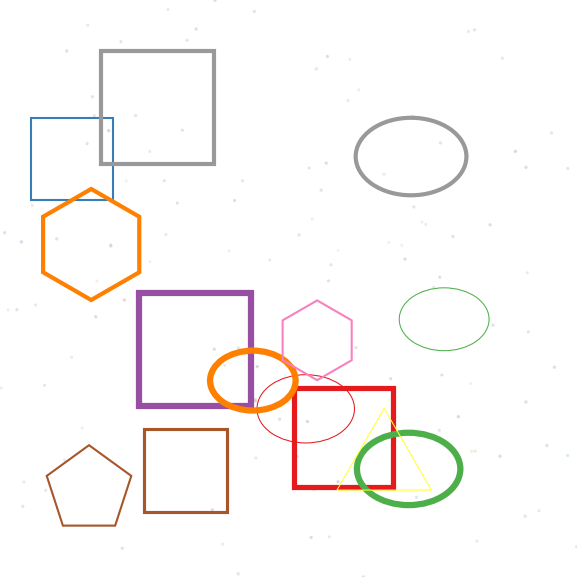[{"shape": "oval", "thickness": 0.5, "radius": 0.42, "center": [0.529, 0.291]}, {"shape": "square", "thickness": 2.5, "radius": 0.43, "center": [0.595, 0.242]}, {"shape": "square", "thickness": 1, "radius": 0.35, "center": [0.125, 0.723]}, {"shape": "oval", "thickness": 0.5, "radius": 0.39, "center": [0.769, 0.446]}, {"shape": "oval", "thickness": 3, "radius": 0.45, "center": [0.708, 0.187]}, {"shape": "square", "thickness": 3, "radius": 0.49, "center": [0.337, 0.394]}, {"shape": "oval", "thickness": 3, "radius": 0.37, "center": [0.438, 0.34]}, {"shape": "hexagon", "thickness": 2, "radius": 0.48, "center": [0.158, 0.576]}, {"shape": "triangle", "thickness": 0.5, "radius": 0.47, "center": [0.665, 0.198]}, {"shape": "pentagon", "thickness": 1, "radius": 0.38, "center": [0.154, 0.151]}, {"shape": "square", "thickness": 1.5, "radius": 0.36, "center": [0.321, 0.184]}, {"shape": "hexagon", "thickness": 1, "radius": 0.35, "center": [0.549, 0.41]}, {"shape": "square", "thickness": 2, "radius": 0.49, "center": [0.273, 0.813]}, {"shape": "oval", "thickness": 2, "radius": 0.48, "center": [0.712, 0.728]}]